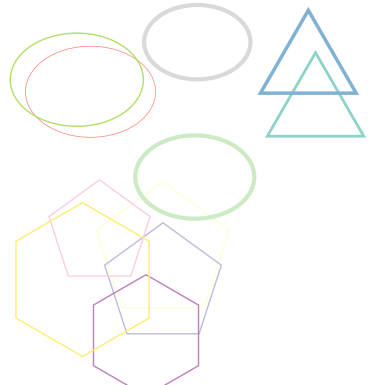[{"shape": "triangle", "thickness": 2, "radius": 0.72, "center": [0.82, 0.719]}, {"shape": "pentagon", "thickness": 0.5, "radius": 0.91, "center": [0.423, 0.347]}, {"shape": "pentagon", "thickness": 1, "radius": 0.8, "center": [0.423, 0.262]}, {"shape": "oval", "thickness": 0.5, "radius": 0.85, "center": [0.235, 0.762]}, {"shape": "triangle", "thickness": 2.5, "radius": 0.72, "center": [0.801, 0.83]}, {"shape": "oval", "thickness": 1, "radius": 0.86, "center": [0.2, 0.793]}, {"shape": "pentagon", "thickness": 1, "radius": 0.69, "center": [0.259, 0.395]}, {"shape": "oval", "thickness": 3, "radius": 0.69, "center": [0.512, 0.89]}, {"shape": "hexagon", "thickness": 1, "radius": 0.79, "center": [0.379, 0.129]}, {"shape": "oval", "thickness": 3, "radius": 0.77, "center": [0.506, 0.54]}, {"shape": "hexagon", "thickness": 1, "radius": 1.0, "center": [0.214, 0.274]}]